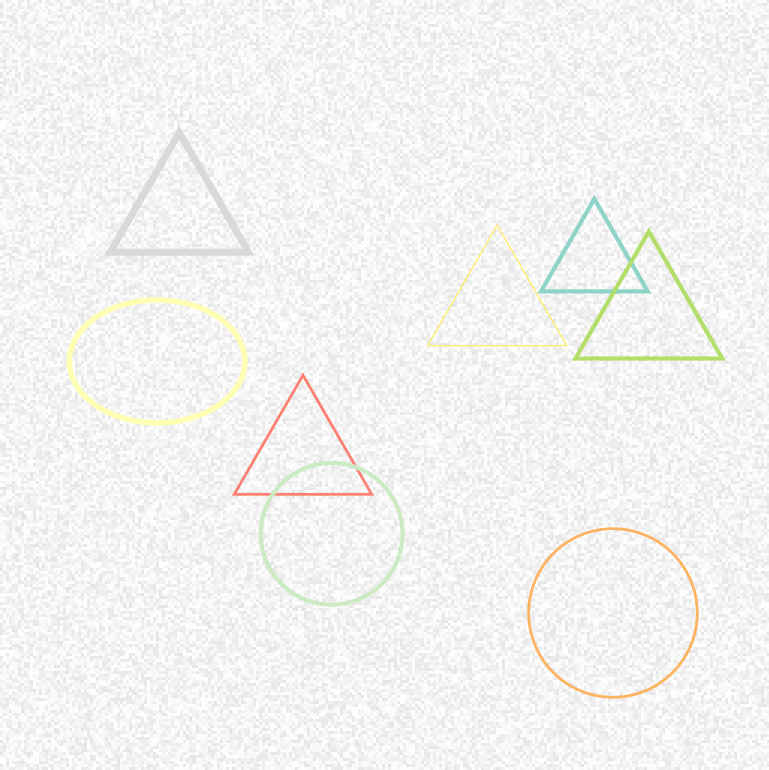[{"shape": "triangle", "thickness": 1.5, "radius": 0.4, "center": [0.772, 0.662]}, {"shape": "oval", "thickness": 2, "radius": 0.57, "center": [0.204, 0.531]}, {"shape": "triangle", "thickness": 1, "radius": 0.52, "center": [0.393, 0.41]}, {"shape": "circle", "thickness": 1, "radius": 0.55, "center": [0.796, 0.204]}, {"shape": "triangle", "thickness": 1.5, "radius": 0.55, "center": [0.843, 0.589]}, {"shape": "triangle", "thickness": 2.5, "radius": 0.52, "center": [0.233, 0.724]}, {"shape": "circle", "thickness": 1.5, "radius": 0.46, "center": [0.431, 0.307]}, {"shape": "triangle", "thickness": 0.5, "radius": 0.52, "center": [0.646, 0.603]}]